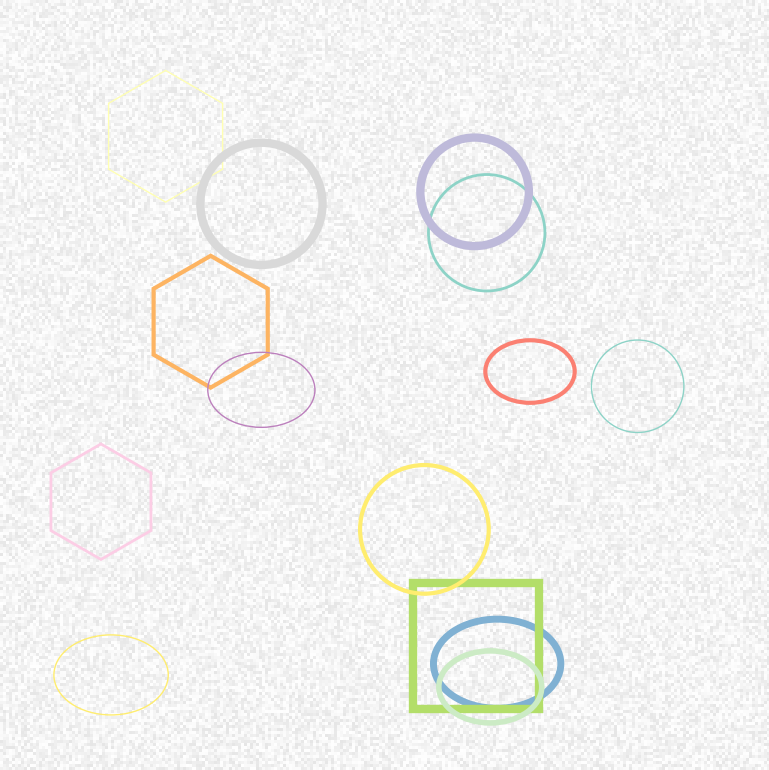[{"shape": "circle", "thickness": 0.5, "radius": 0.3, "center": [0.828, 0.498]}, {"shape": "circle", "thickness": 1, "radius": 0.38, "center": [0.632, 0.698]}, {"shape": "hexagon", "thickness": 0.5, "radius": 0.43, "center": [0.215, 0.823]}, {"shape": "circle", "thickness": 3, "radius": 0.35, "center": [0.616, 0.751]}, {"shape": "oval", "thickness": 1.5, "radius": 0.29, "center": [0.688, 0.517]}, {"shape": "oval", "thickness": 2.5, "radius": 0.41, "center": [0.646, 0.138]}, {"shape": "hexagon", "thickness": 1.5, "radius": 0.43, "center": [0.274, 0.582]}, {"shape": "square", "thickness": 3, "radius": 0.41, "center": [0.618, 0.161]}, {"shape": "hexagon", "thickness": 1, "radius": 0.37, "center": [0.131, 0.348]}, {"shape": "circle", "thickness": 3, "radius": 0.4, "center": [0.34, 0.735]}, {"shape": "oval", "thickness": 0.5, "radius": 0.35, "center": [0.339, 0.494]}, {"shape": "oval", "thickness": 2, "radius": 0.33, "center": [0.637, 0.108]}, {"shape": "circle", "thickness": 1.5, "radius": 0.42, "center": [0.551, 0.313]}, {"shape": "oval", "thickness": 0.5, "radius": 0.37, "center": [0.144, 0.123]}]